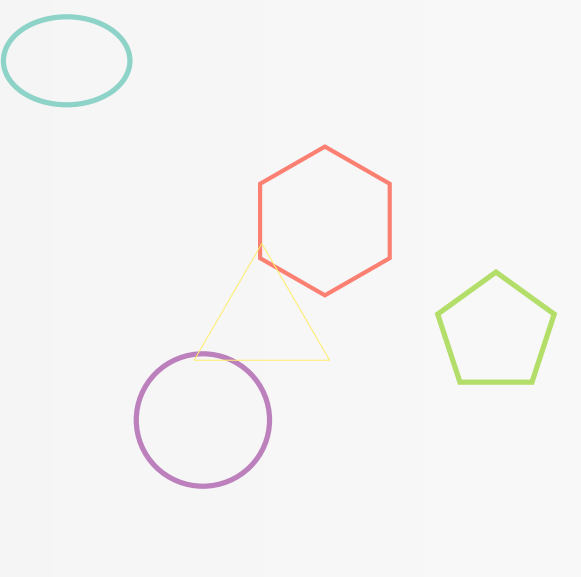[{"shape": "oval", "thickness": 2.5, "radius": 0.54, "center": [0.115, 0.894]}, {"shape": "hexagon", "thickness": 2, "radius": 0.64, "center": [0.559, 0.617]}, {"shape": "pentagon", "thickness": 2.5, "radius": 0.53, "center": [0.853, 0.423]}, {"shape": "circle", "thickness": 2.5, "radius": 0.57, "center": [0.349, 0.272]}, {"shape": "triangle", "thickness": 0.5, "radius": 0.67, "center": [0.451, 0.443]}]